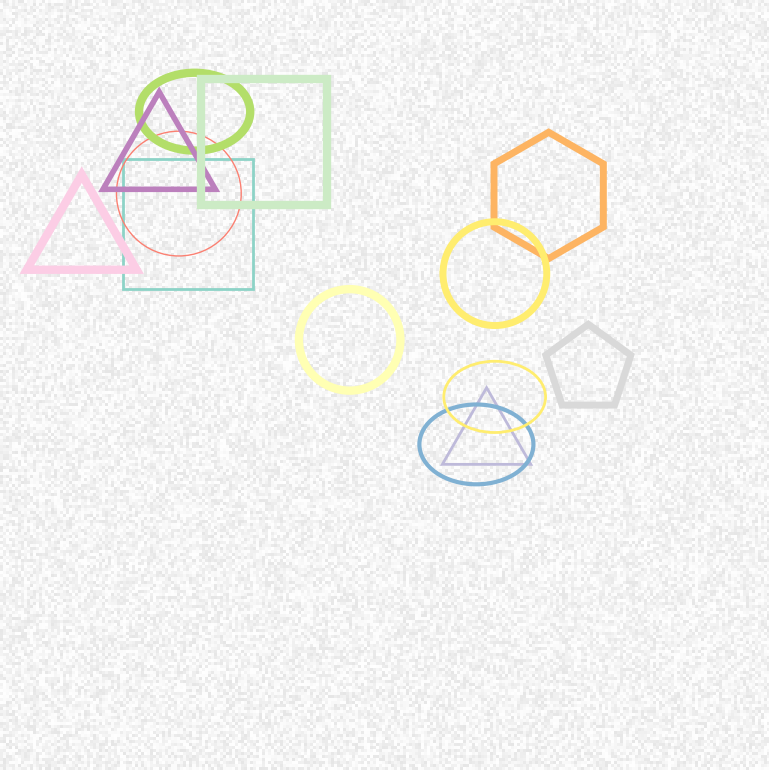[{"shape": "square", "thickness": 1, "radius": 0.42, "center": [0.244, 0.709]}, {"shape": "circle", "thickness": 3, "radius": 0.33, "center": [0.454, 0.559]}, {"shape": "triangle", "thickness": 1, "radius": 0.33, "center": [0.632, 0.43]}, {"shape": "circle", "thickness": 0.5, "radius": 0.41, "center": [0.232, 0.749]}, {"shape": "oval", "thickness": 1.5, "radius": 0.37, "center": [0.619, 0.423]}, {"shape": "hexagon", "thickness": 2.5, "radius": 0.41, "center": [0.713, 0.746]}, {"shape": "oval", "thickness": 3, "radius": 0.36, "center": [0.253, 0.855]}, {"shape": "triangle", "thickness": 3, "radius": 0.41, "center": [0.106, 0.691]}, {"shape": "pentagon", "thickness": 2.5, "radius": 0.29, "center": [0.764, 0.521]}, {"shape": "triangle", "thickness": 2, "radius": 0.42, "center": [0.207, 0.796]}, {"shape": "square", "thickness": 3, "radius": 0.41, "center": [0.343, 0.816]}, {"shape": "circle", "thickness": 2.5, "radius": 0.34, "center": [0.643, 0.645]}, {"shape": "oval", "thickness": 1, "radius": 0.33, "center": [0.642, 0.485]}]